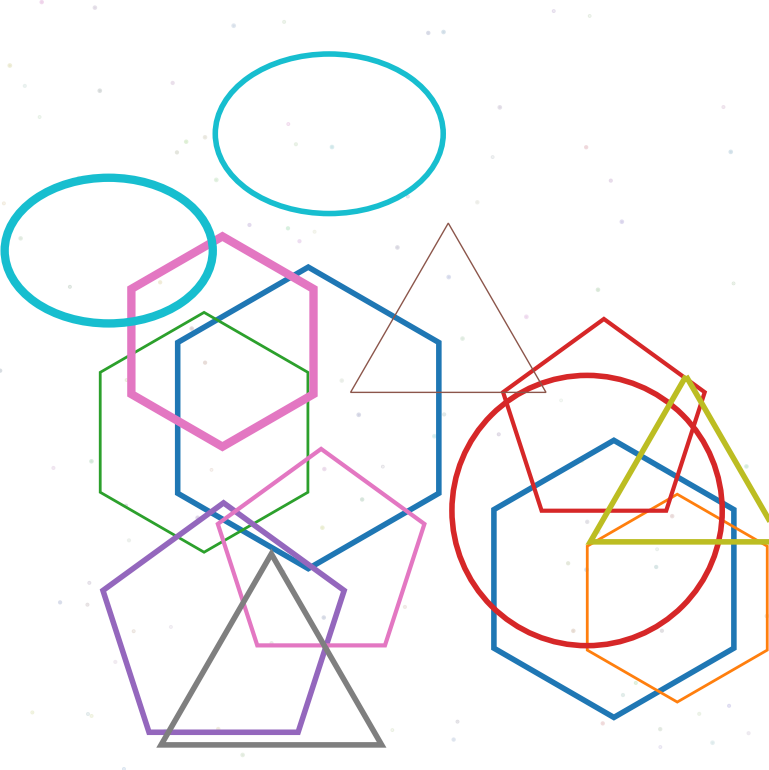[{"shape": "hexagon", "thickness": 2, "radius": 0.98, "center": [0.4, 0.457]}, {"shape": "hexagon", "thickness": 2, "radius": 0.9, "center": [0.797, 0.248]}, {"shape": "hexagon", "thickness": 1, "radius": 0.67, "center": [0.88, 0.223]}, {"shape": "hexagon", "thickness": 1, "radius": 0.78, "center": [0.265, 0.439]}, {"shape": "circle", "thickness": 2, "radius": 0.88, "center": [0.762, 0.337]}, {"shape": "pentagon", "thickness": 1.5, "radius": 0.69, "center": [0.784, 0.448]}, {"shape": "pentagon", "thickness": 2, "radius": 0.82, "center": [0.29, 0.182]}, {"shape": "triangle", "thickness": 0.5, "radius": 0.73, "center": [0.582, 0.564]}, {"shape": "hexagon", "thickness": 3, "radius": 0.68, "center": [0.289, 0.556]}, {"shape": "pentagon", "thickness": 1.5, "radius": 0.71, "center": [0.417, 0.276]}, {"shape": "triangle", "thickness": 2, "radius": 0.83, "center": [0.352, 0.115]}, {"shape": "triangle", "thickness": 2, "radius": 0.72, "center": [0.891, 0.368]}, {"shape": "oval", "thickness": 2, "radius": 0.74, "center": [0.428, 0.826]}, {"shape": "oval", "thickness": 3, "radius": 0.68, "center": [0.141, 0.675]}]